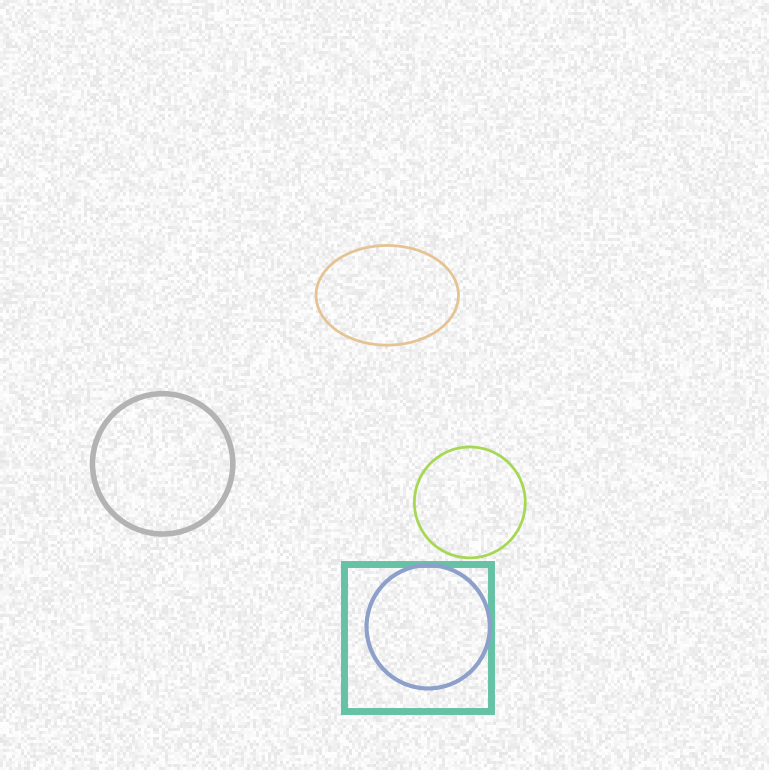[{"shape": "square", "thickness": 2.5, "radius": 0.48, "center": [0.542, 0.172]}, {"shape": "circle", "thickness": 1.5, "radius": 0.4, "center": [0.556, 0.186]}, {"shape": "circle", "thickness": 1, "radius": 0.36, "center": [0.61, 0.348]}, {"shape": "oval", "thickness": 1, "radius": 0.46, "center": [0.503, 0.616]}, {"shape": "circle", "thickness": 2, "radius": 0.46, "center": [0.211, 0.398]}]